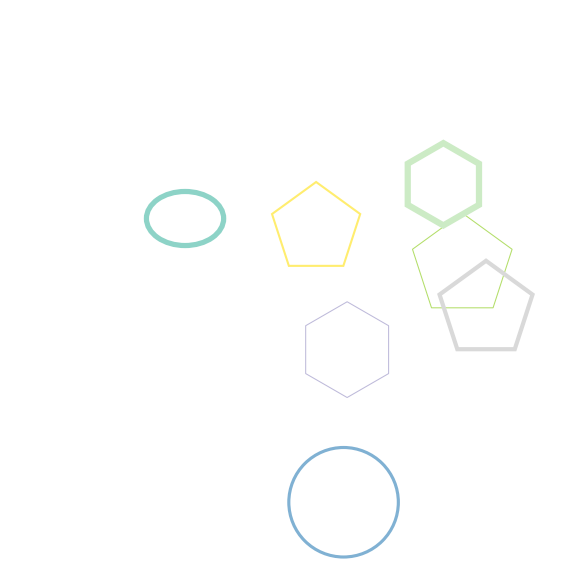[{"shape": "oval", "thickness": 2.5, "radius": 0.33, "center": [0.32, 0.621]}, {"shape": "hexagon", "thickness": 0.5, "radius": 0.41, "center": [0.601, 0.394]}, {"shape": "circle", "thickness": 1.5, "radius": 0.47, "center": [0.595, 0.129]}, {"shape": "pentagon", "thickness": 0.5, "radius": 0.45, "center": [0.8, 0.539]}, {"shape": "pentagon", "thickness": 2, "radius": 0.42, "center": [0.842, 0.463]}, {"shape": "hexagon", "thickness": 3, "radius": 0.36, "center": [0.768, 0.68]}, {"shape": "pentagon", "thickness": 1, "radius": 0.4, "center": [0.547, 0.604]}]